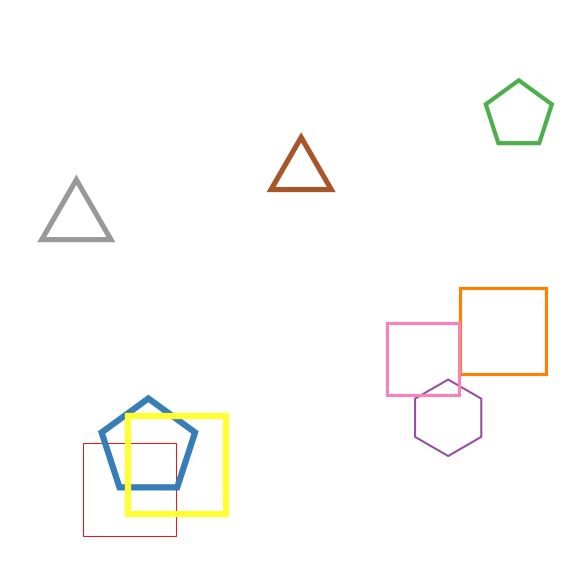[{"shape": "square", "thickness": 0.5, "radius": 0.4, "center": [0.224, 0.152]}, {"shape": "pentagon", "thickness": 3, "radius": 0.43, "center": [0.257, 0.224]}, {"shape": "pentagon", "thickness": 2, "radius": 0.3, "center": [0.898, 0.8]}, {"shape": "hexagon", "thickness": 1, "radius": 0.33, "center": [0.776, 0.276]}, {"shape": "square", "thickness": 1.5, "radius": 0.37, "center": [0.871, 0.426]}, {"shape": "square", "thickness": 3, "radius": 0.42, "center": [0.306, 0.194]}, {"shape": "triangle", "thickness": 2.5, "radius": 0.3, "center": [0.521, 0.701]}, {"shape": "square", "thickness": 1.5, "radius": 0.31, "center": [0.732, 0.378]}, {"shape": "triangle", "thickness": 2.5, "radius": 0.35, "center": [0.132, 0.619]}]